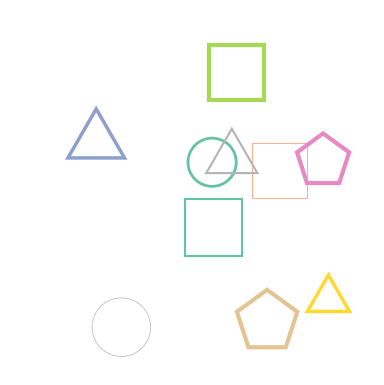[{"shape": "circle", "thickness": 2, "radius": 0.31, "center": [0.551, 0.579]}, {"shape": "square", "thickness": 1.5, "radius": 0.37, "center": [0.554, 0.409]}, {"shape": "square", "thickness": 0.5, "radius": 0.36, "center": [0.726, 0.556]}, {"shape": "triangle", "thickness": 2.5, "radius": 0.42, "center": [0.25, 0.632]}, {"shape": "pentagon", "thickness": 3, "radius": 0.36, "center": [0.839, 0.582]}, {"shape": "square", "thickness": 3, "radius": 0.36, "center": [0.614, 0.811]}, {"shape": "triangle", "thickness": 2.5, "radius": 0.32, "center": [0.853, 0.223]}, {"shape": "pentagon", "thickness": 3, "radius": 0.41, "center": [0.694, 0.165]}, {"shape": "triangle", "thickness": 1.5, "radius": 0.38, "center": [0.602, 0.589]}, {"shape": "circle", "thickness": 0.5, "radius": 0.38, "center": [0.315, 0.15]}]